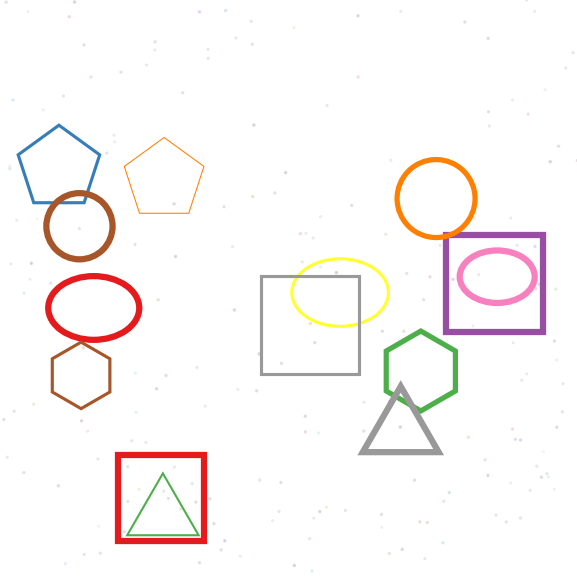[{"shape": "oval", "thickness": 3, "radius": 0.39, "center": [0.162, 0.466]}, {"shape": "square", "thickness": 3, "radius": 0.37, "center": [0.279, 0.137]}, {"shape": "pentagon", "thickness": 1.5, "radius": 0.37, "center": [0.102, 0.708]}, {"shape": "hexagon", "thickness": 2.5, "radius": 0.35, "center": [0.729, 0.357]}, {"shape": "triangle", "thickness": 1, "radius": 0.36, "center": [0.282, 0.108]}, {"shape": "square", "thickness": 3, "radius": 0.42, "center": [0.856, 0.509]}, {"shape": "circle", "thickness": 2.5, "radius": 0.34, "center": [0.755, 0.655]}, {"shape": "pentagon", "thickness": 0.5, "radius": 0.36, "center": [0.284, 0.689]}, {"shape": "oval", "thickness": 1.5, "radius": 0.42, "center": [0.589, 0.493]}, {"shape": "circle", "thickness": 3, "radius": 0.29, "center": [0.138, 0.607]}, {"shape": "hexagon", "thickness": 1.5, "radius": 0.29, "center": [0.14, 0.349]}, {"shape": "oval", "thickness": 3, "radius": 0.32, "center": [0.861, 0.52]}, {"shape": "triangle", "thickness": 3, "radius": 0.38, "center": [0.694, 0.254]}, {"shape": "square", "thickness": 1.5, "radius": 0.42, "center": [0.538, 0.437]}]